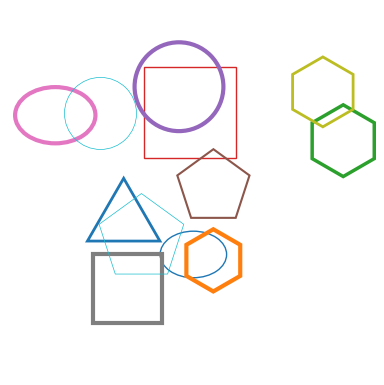[{"shape": "triangle", "thickness": 2, "radius": 0.54, "center": [0.321, 0.428]}, {"shape": "oval", "thickness": 1, "radius": 0.43, "center": [0.502, 0.339]}, {"shape": "hexagon", "thickness": 3, "radius": 0.4, "center": [0.554, 0.324]}, {"shape": "hexagon", "thickness": 2.5, "radius": 0.47, "center": [0.891, 0.635]}, {"shape": "square", "thickness": 1, "radius": 0.6, "center": [0.493, 0.708]}, {"shape": "circle", "thickness": 3, "radius": 0.58, "center": [0.465, 0.775]}, {"shape": "pentagon", "thickness": 1.5, "radius": 0.49, "center": [0.554, 0.514]}, {"shape": "oval", "thickness": 3, "radius": 0.52, "center": [0.144, 0.701]}, {"shape": "square", "thickness": 3, "radius": 0.45, "center": [0.33, 0.251]}, {"shape": "hexagon", "thickness": 2, "radius": 0.45, "center": [0.839, 0.761]}, {"shape": "circle", "thickness": 0.5, "radius": 0.47, "center": [0.261, 0.705]}, {"shape": "pentagon", "thickness": 0.5, "radius": 0.58, "center": [0.367, 0.382]}]